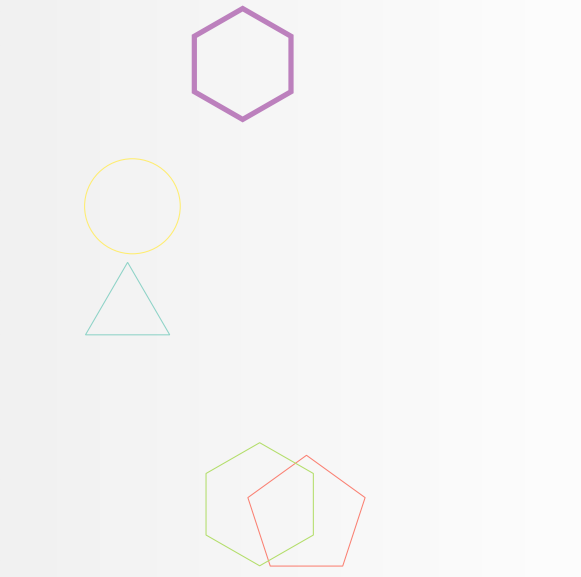[{"shape": "triangle", "thickness": 0.5, "radius": 0.42, "center": [0.22, 0.461]}, {"shape": "pentagon", "thickness": 0.5, "radius": 0.53, "center": [0.527, 0.105]}, {"shape": "hexagon", "thickness": 0.5, "radius": 0.53, "center": [0.447, 0.126]}, {"shape": "hexagon", "thickness": 2.5, "radius": 0.48, "center": [0.417, 0.888]}, {"shape": "circle", "thickness": 0.5, "radius": 0.41, "center": [0.228, 0.642]}]